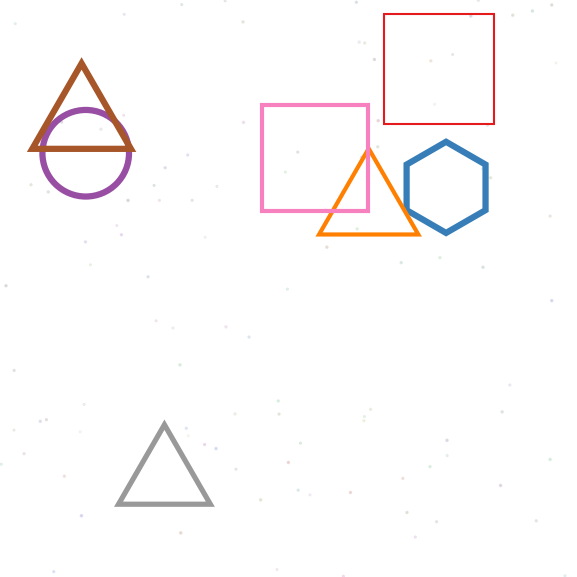[{"shape": "square", "thickness": 1, "radius": 0.48, "center": [0.76, 0.879]}, {"shape": "hexagon", "thickness": 3, "radius": 0.39, "center": [0.772, 0.675]}, {"shape": "circle", "thickness": 3, "radius": 0.37, "center": [0.148, 0.734]}, {"shape": "triangle", "thickness": 2, "radius": 0.5, "center": [0.638, 0.643]}, {"shape": "triangle", "thickness": 3, "radius": 0.49, "center": [0.141, 0.791]}, {"shape": "square", "thickness": 2, "radius": 0.46, "center": [0.545, 0.726]}, {"shape": "triangle", "thickness": 2.5, "radius": 0.46, "center": [0.285, 0.172]}]